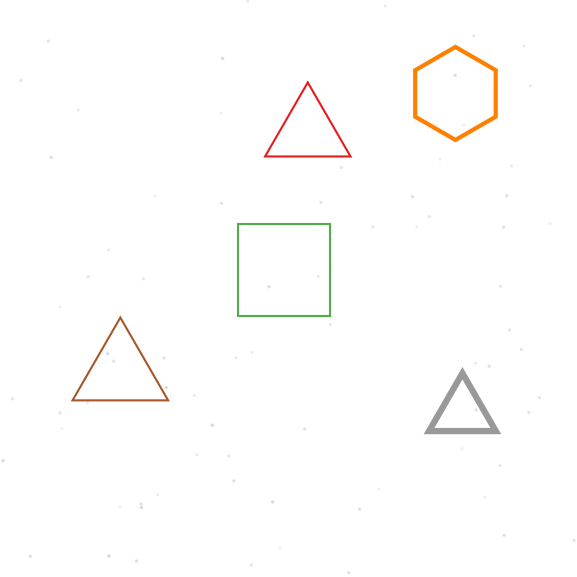[{"shape": "triangle", "thickness": 1, "radius": 0.43, "center": [0.533, 0.771]}, {"shape": "square", "thickness": 1, "radius": 0.4, "center": [0.491, 0.532]}, {"shape": "hexagon", "thickness": 2, "radius": 0.4, "center": [0.789, 0.837]}, {"shape": "triangle", "thickness": 1, "radius": 0.48, "center": [0.208, 0.354]}, {"shape": "triangle", "thickness": 3, "radius": 0.33, "center": [0.801, 0.286]}]